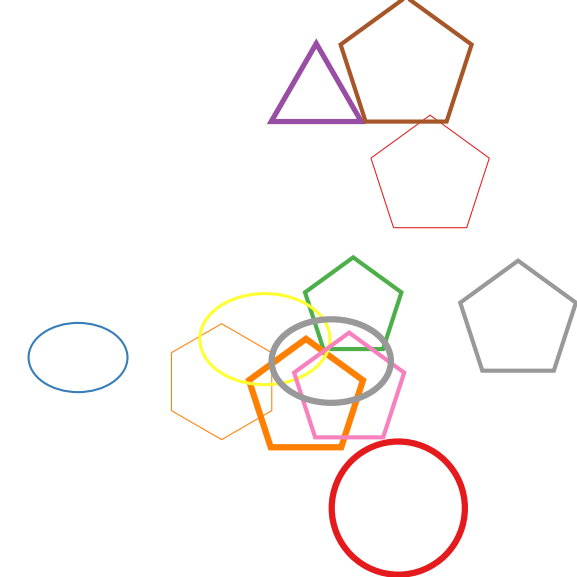[{"shape": "circle", "thickness": 3, "radius": 0.58, "center": [0.69, 0.119]}, {"shape": "pentagon", "thickness": 0.5, "radius": 0.54, "center": [0.745, 0.692]}, {"shape": "oval", "thickness": 1, "radius": 0.43, "center": [0.135, 0.38]}, {"shape": "pentagon", "thickness": 2, "radius": 0.44, "center": [0.612, 0.466]}, {"shape": "triangle", "thickness": 2.5, "radius": 0.45, "center": [0.548, 0.834]}, {"shape": "hexagon", "thickness": 0.5, "radius": 0.5, "center": [0.384, 0.338]}, {"shape": "pentagon", "thickness": 3, "radius": 0.52, "center": [0.53, 0.309]}, {"shape": "oval", "thickness": 1.5, "radius": 0.56, "center": [0.459, 0.412]}, {"shape": "pentagon", "thickness": 2, "radius": 0.6, "center": [0.703, 0.885]}, {"shape": "pentagon", "thickness": 2, "radius": 0.5, "center": [0.605, 0.323]}, {"shape": "oval", "thickness": 3, "radius": 0.52, "center": [0.574, 0.374]}, {"shape": "pentagon", "thickness": 2, "radius": 0.53, "center": [0.897, 0.442]}]